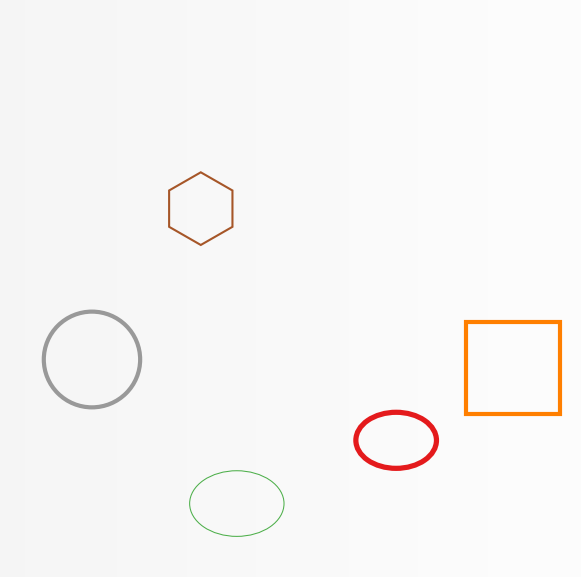[{"shape": "oval", "thickness": 2.5, "radius": 0.35, "center": [0.682, 0.237]}, {"shape": "oval", "thickness": 0.5, "radius": 0.41, "center": [0.407, 0.127]}, {"shape": "square", "thickness": 2, "radius": 0.4, "center": [0.882, 0.362]}, {"shape": "hexagon", "thickness": 1, "radius": 0.31, "center": [0.345, 0.638]}, {"shape": "circle", "thickness": 2, "radius": 0.41, "center": [0.158, 0.377]}]